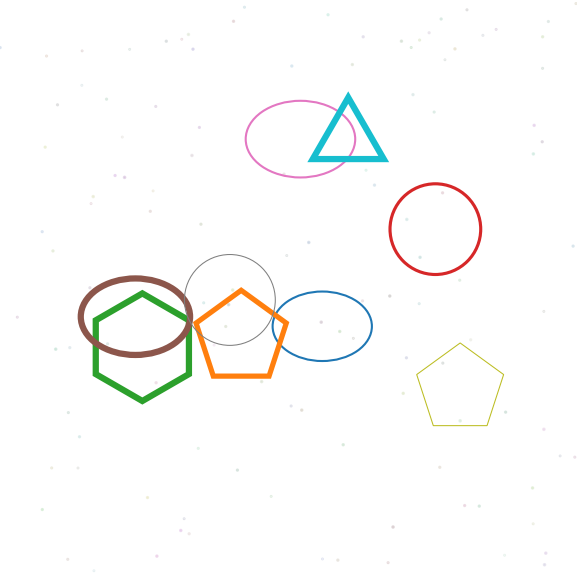[{"shape": "oval", "thickness": 1, "radius": 0.43, "center": [0.558, 0.434]}, {"shape": "pentagon", "thickness": 2.5, "radius": 0.41, "center": [0.418, 0.414]}, {"shape": "hexagon", "thickness": 3, "radius": 0.47, "center": [0.246, 0.398]}, {"shape": "circle", "thickness": 1.5, "radius": 0.39, "center": [0.754, 0.602]}, {"shape": "oval", "thickness": 3, "radius": 0.47, "center": [0.234, 0.451]}, {"shape": "oval", "thickness": 1, "radius": 0.47, "center": [0.52, 0.758]}, {"shape": "circle", "thickness": 0.5, "radius": 0.39, "center": [0.398, 0.48]}, {"shape": "pentagon", "thickness": 0.5, "radius": 0.4, "center": [0.797, 0.326]}, {"shape": "triangle", "thickness": 3, "radius": 0.35, "center": [0.603, 0.759]}]